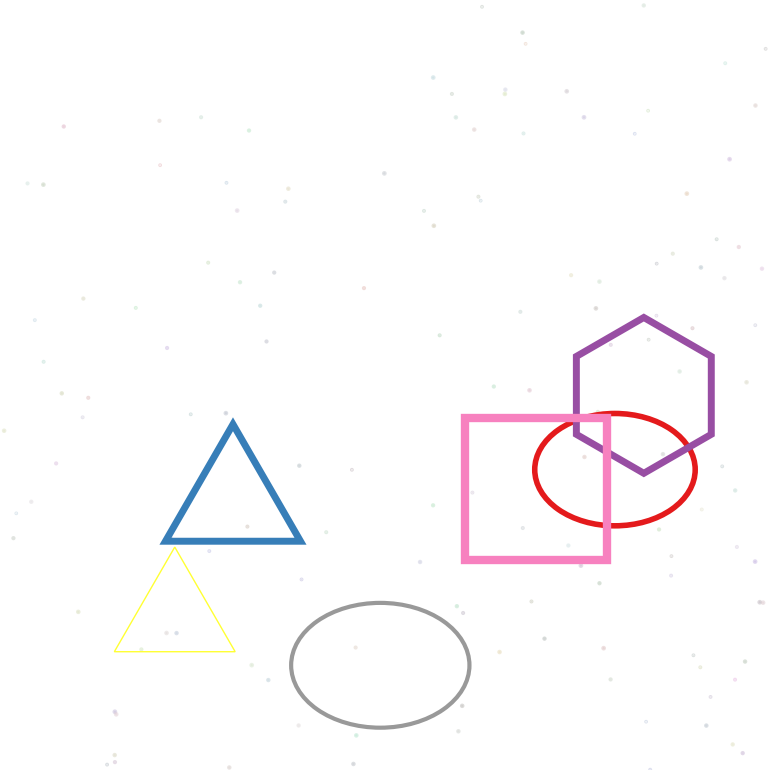[{"shape": "oval", "thickness": 2, "radius": 0.52, "center": [0.799, 0.39]}, {"shape": "triangle", "thickness": 2.5, "radius": 0.51, "center": [0.303, 0.348]}, {"shape": "hexagon", "thickness": 2.5, "radius": 0.51, "center": [0.836, 0.487]}, {"shape": "triangle", "thickness": 0.5, "radius": 0.45, "center": [0.227, 0.199]}, {"shape": "square", "thickness": 3, "radius": 0.46, "center": [0.696, 0.365]}, {"shape": "oval", "thickness": 1.5, "radius": 0.58, "center": [0.494, 0.136]}]